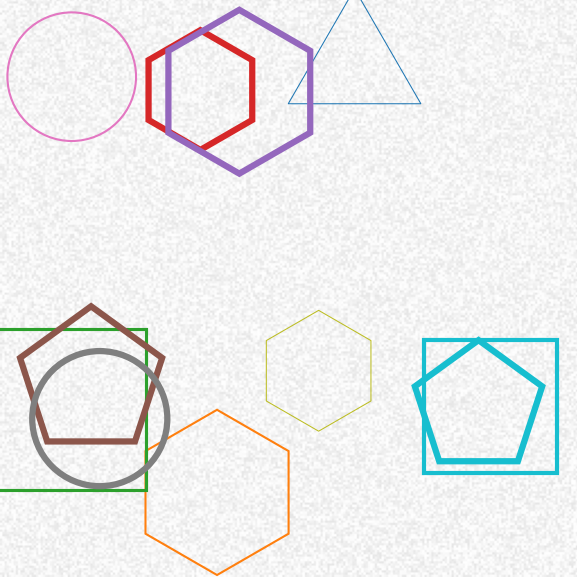[{"shape": "triangle", "thickness": 0.5, "radius": 0.66, "center": [0.614, 0.886]}, {"shape": "hexagon", "thickness": 1, "radius": 0.72, "center": [0.376, 0.146]}, {"shape": "square", "thickness": 1.5, "radius": 0.7, "center": [0.114, 0.29]}, {"shape": "hexagon", "thickness": 3, "radius": 0.52, "center": [0.347, 0.843]}, {"shape": "hexagon", "thickness": 3, "radius": 0.71, "center": [0.414, 0.84]}, {"shape": "pentagon", "thickness": 3, "radius": 0.65, "center": [0.158, 0.339]}, {"shape": "circle", "thickness": 1, "radius": 0.56, "center": [0.124, 0.866]}, {"shape": "circle", "thickness": 3, "radius": 0.58, "center": [0.173, 0.274]}, {"shape": "hexagon", "thickness": 0.5, "radius": 0.52, "center": [0.552, 0.357]}, {"shape": "pentagon", "thickness": 3, "radius": 0.58, "center": [0.829, 0.294]}, {"shape": "square", "thickness": 2, "radius": 0.57, "center": [0.849, 0.295]}]